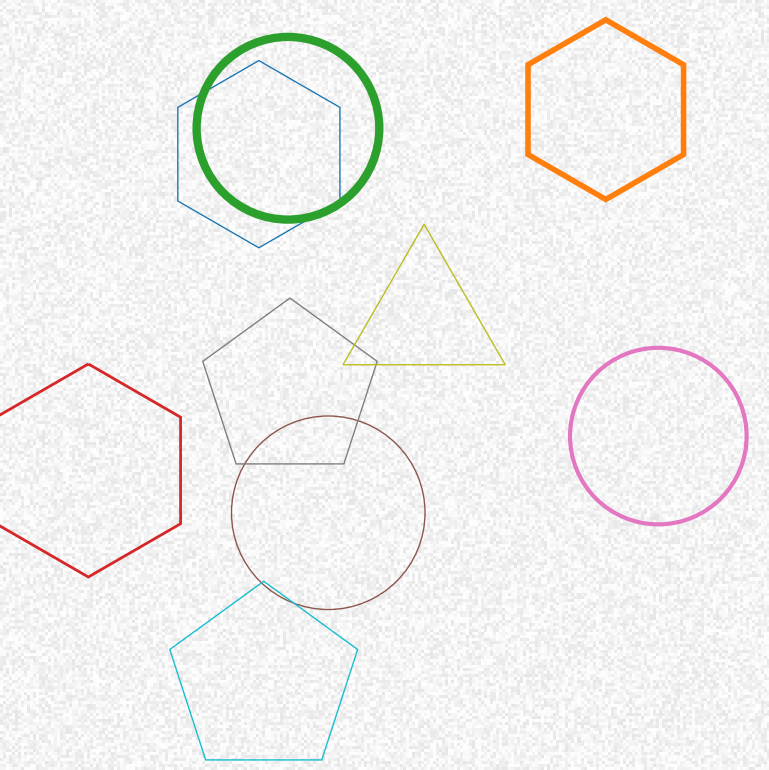[{"shape": "hexagon", "thickness": 0.5, "radius": 0.61, "center": [0.336, 0.8]}, {"shape": "hexagon", "thickness": 2, "radius": 0.58, "center": [0.787, 0.858]}, {"shape": "circle", "thickness": 3, "radius": 0.59, "center": [0.374, 0.833]}, {"shape": "hexagon", "thickness": 1, "radius": 0.69, "center": [0.115, 0.389]}, {"shape": "circle", "thickness": 0.5, "radius": 0.63, "center": [0.426, 0.334]}, {"shape": "circle", "thickness": 1.5, "radius": 0.57, "center": [0.855, 0.434]}, {"shape": "pentagon", "thickness": 0.5, "radius": 0.6, "center": [0.377, 0.494]}, {"shape": "triangle", "thickness": 0.5, "radius": 0.61, "center": [0.551, 0.587]}, {"shape": "pentagon", "thickness": 0.5, "radius": 0.64, "center": [0.342, 0.117]}]